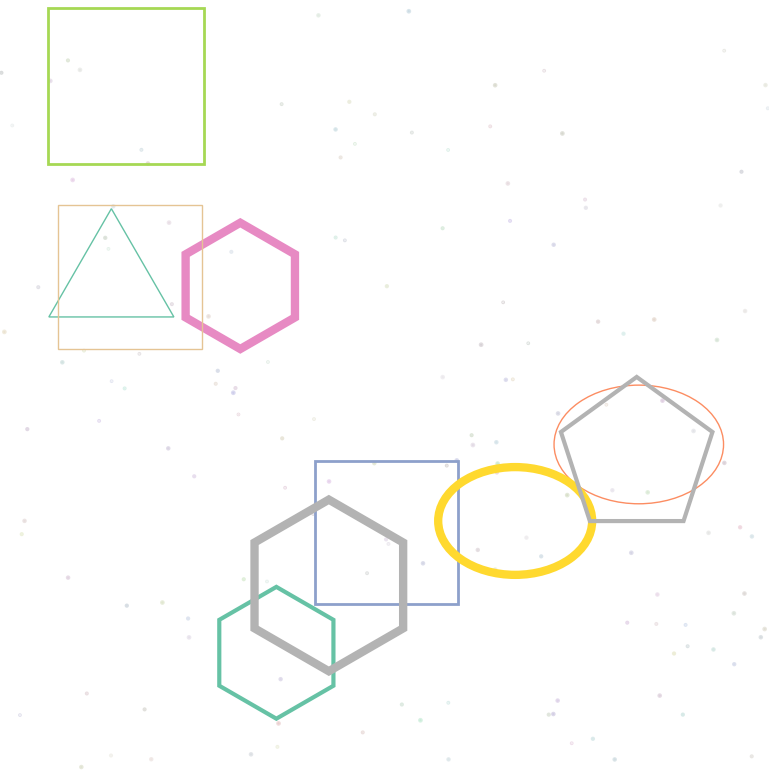[{"shape": "hexagon", "thickness": 1.5, "radius": 0.43, "center": [0.359, 0.152]}, {"shape": "triangle", "thickness": 0.5, "radius": 0.47, "center": [0.145, 0.635]}, {"shape": "oval", "thickness": 0.5, "radius": 0.55, "center": [0.83, 0.423]}, {"shape": "square", "thickness": 1, "radius": 0.47, "center": [0.502, 0.308]}, {"shape": "hexagon", "thickness": 3, "radius": 0.41, "center": [0.312, 0.629]}, {"shape": "square", "thickness": 1, "radius": 0.51, "center": [0.164, 0.888]}, {"shape": "oval", "thickness": 3, "radius": 0.5, "center": [0.669, 0.323]}, {"shape": "square", "thickness": 0.5, "radius": 0.47, "center": [0.169, 0.641]}, {"shape": "pentagon", "thickness": 1.5, "radius": 0.52, "center": [0.827, 0.407]}, {"shape": "hexagon", "thickness": 3, "radius": 0.56, "center": [0.427, 0.24]}]